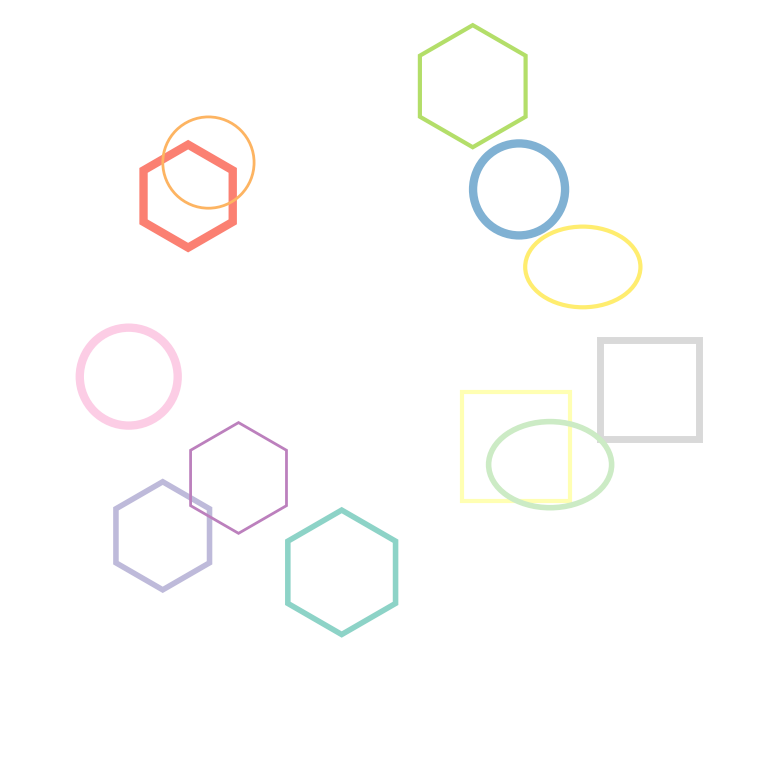[{"shape": "hexagon", "thickness": 2, "radius": 0.4, "center": [0.444, 0.257]}, {"shape": "square", "thickness": 1.5, "radius": 0.35, "center": [0.67, 0.42]}, {"shape": "hexagon", "thickness": 2, "radius": 0.35, "center": [0.211, 0.304]}, {"shape": "hexagon", "thickness": 3, "radius": 0.33, "center": [0.244, 0.745]}, {"shape": "circle", "thickness": 3, "radius": 0.3, "center": [0.674, 0.754]}, {"shape": "circle", "thickness": 1, "radius": 0.3, "center": [0.271, 0.789]}, {"shape": "hexagon", "thickness": 1.5, "radius": 0.4, "center": [0.614, 0.888]}, {"shape": "circle", "thickness": 3, "radius": 0.32, "center": [0.167, 0.511]}, {"shape": "square", "thickness": 2.5, "radius": 0.32, "center": [0.844, 0.494]}, {"shape": "hexagon", "thickness": 1, "radius": 0.36, "center": [0.31, 0.379]}, {"shape": "oval", "thickness": 2, "radius": 0.4, "center": [0.714, 0.397]}, {"shape": "oval", "thickness": 1.5, "radius": 0.37, "center": [0.757, 0.653]}]